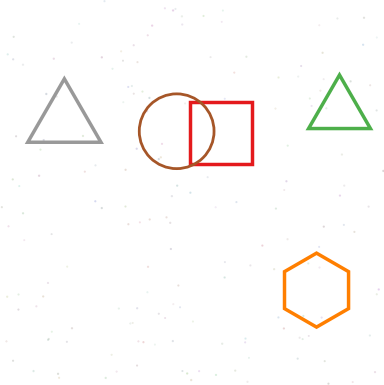[{"shape": "square", "thickness": 2.5, "radius": 0.4, "center": [0.574, 0.656]}, {"shape": "triangle", "thickness": 2.5, "radius": 0.46, "center": [0.882, 0.712]}, {"shape": "hexagon", "thickness": 2.5, "radius": 0.48, "center": [0.822, 0.246]}, {"shape": "circle", "thickness": 2, "radius": 0.49, "center": [0.459, 0.659]}, {"shape": "triangle", "thickness": 2.5, "radius": 0.55, "center": [0.167, 0.685]}]